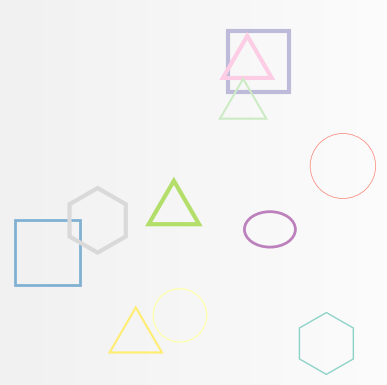[{"shape": "hexagon", "thickness": 1, "radius": 0.4, "center": [0.842, 0.108]}, {"shape": "circle", "thickness": 1, "radius": 0.35, "center": [0.464, 0.181]}, {"shape": "square", "thickness": 3, "radius": 0.39, "center": [0.668, 0.84]}, {"shape": "circle", "thickness": 0.5, "radius": 0.42, "center": [0.885, 0.569]}, {"shape": "square", "thickness": 2, "radius": 0.42, "center": [0.123, 0.345]}, {"shape": "triangle", "thickness": 3, "radius": 0.38, "center": [0.449, 0.455]}, {"shape": "triangle", "thickness": 3, "radius": 0.36, "center": [0.638, 0.834]}, {"shape": "hexagon", "thickness": 3, "radius": 0.42, "center": [0.252, 0.428]}, {"shape": "oval", "thickness": 2, "radius": 0.33, "center": [0.697, 0.404]}, {"shape": "triangle", "thickness": 1.5, "radius": 0.35, "center": [0.627, 0.726]}, {"shape": "triangle", "thickness": 1.5, "radius": 0.39, "center": [0.35, 0.123]}]